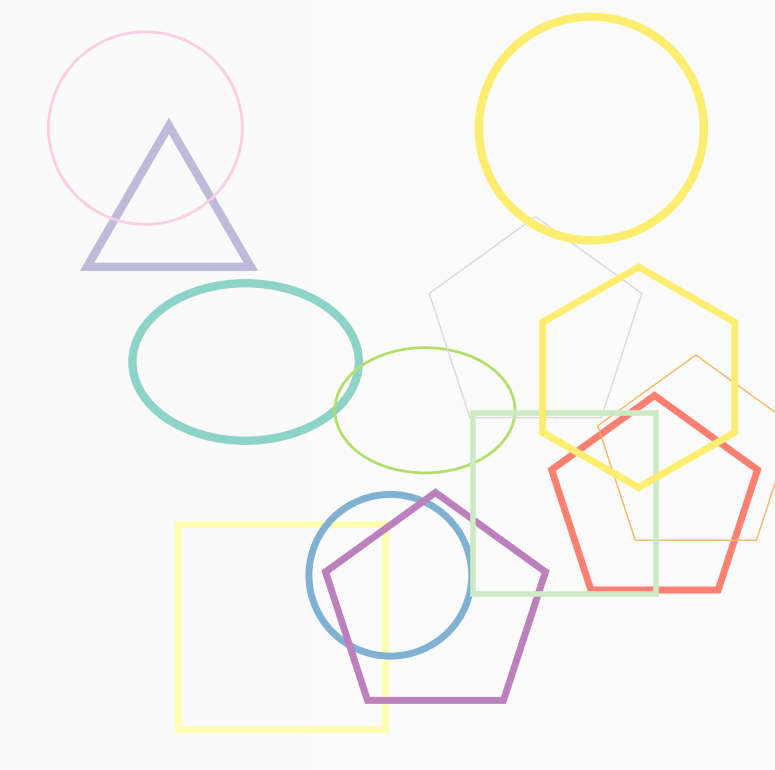[{"shape": "oval", "thickness": 3, "radius": 0.73, "center": [0.317, 0.53]}, {"shape": "square", "thickness": 2.5, "radius": 0.67, "center": [0.363, 0.187]}, {"shape": "triangle", "thickness": 3, "radius": 0.61, "center": [0.218, 0.715]}, {"shape": "pentagon", "thickness": 2.5, "radius": 0.7, "center": [0.845, 0.347]}, {"shape": "circle", "thickness": 2.5, "radius": 0.53, "center": [0.504, 0.253]}, {"shape": "pentagon", "thickness": 0.5, "radius": 0.66, "center": [0.898, 0.406]}, {"shape": "oval", "thickness": 1, "radius": 0.58, "center": [0.548, 0.467]}, {"shape": "circle", "thickness": 1, "radius": 0.63, "center": [0.188, 0.834]}, {"shape": "pentagon", "thickness": 0.5, "radius": 0.72, "center": [0.691, 0.574]}, {"shape": "pentagon", "thickness": 2.5, "radius": 0.75, "center": [0.562, 0.211]}, {"shape": "square", "thickness": 2, "radius": 0.59, "center": [0.729, 0.346]}, {"shape": "circle", "thickness": 3, "radius": 0.73, "center": [0.763, 0.833]}, {"shape": "hexagon", "thickness": 2.5, "radius": 0.72, "center": [0.824, 0.51]}]